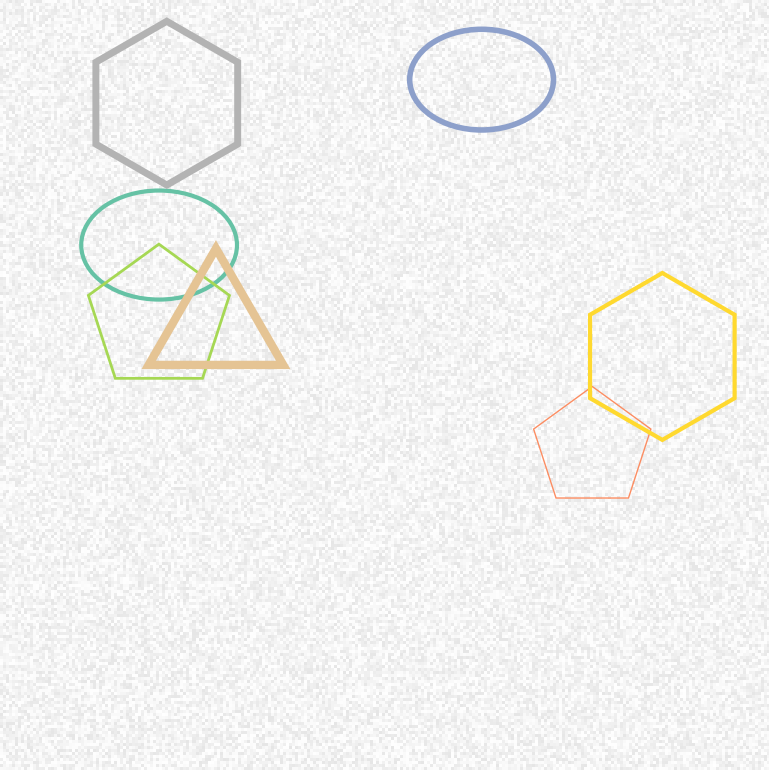[{"shape": "oval", "thickness": 1.5, "radius": 0.51, "center": [0.207, 0.682]}, {"shape": "pentagon", "thickness": 0.5, "radius": 0.4, "center": [0.769, 0.418]}, {"shape": "oval", "thickness": 2, "radius": 0.47, "center": [0.625, 0.897]}, {"shape": "pentagon", "thickness": 1, "radius": 0.48, "center": [0.206, 0.587]}, {"shape": "hexagon", "thickness": 1.5, "radius": 0.54, "center": [0.86, 0.537]}, {"shape": "triangle", "thickness": 3, "radius": 0.5, "center": [0.28, 0.577]}, {"shape": "hexagon", "thickness": 2.5, "radius": 0.53, "center": [0.217, 0.866]}]